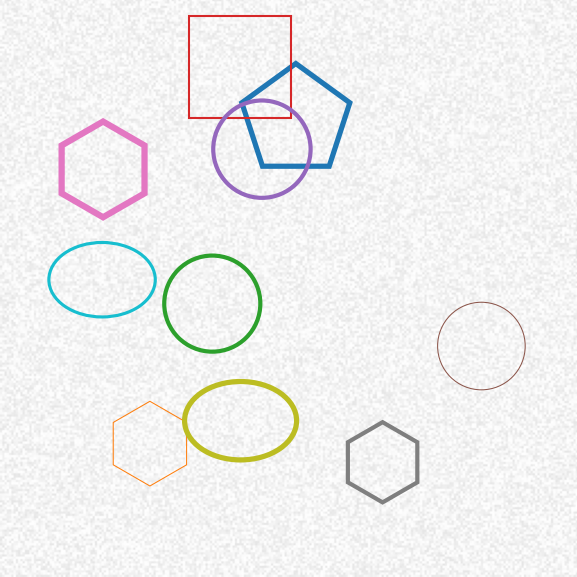[{"shape": "pentagon", "thickness": 2.5, "radius": 0.49, "center": [0.512, 0.791]}, {"shape": "hexagon", "thickness": 0.5, "radius": 0.37, "center": [0.26, 0.231]}, {"shape": "circle", "thickness": 2, "radius": 0.42, "center": [0.368, 0.473]}, {"shape": "square", "thickness": 1, "radius": 0.44, "center": [0.415, 0.884]}, {"shape": "circle", "thickness": 2, "radius": 0.42, "center": [0.454, 0.741]}, {"shape": "circle", "thickness": 0.5, "radius": 0.38, "center": [0.834, 0.4]}, {"shape": "hexagon", "thickness": 3, "radius": 0.41, "center": [0.178, 0.706]}, {"shape": "hexagon", "thickness": 2, "radius": 0.35, "center": [0.662, 0.199]}, {"shape": "oval", "thickness": 2.5, "radius": 0.48, "center": [0.417, 0.271]}, {"shape": "oval", "thickness": 1.5, "radius": 0.46, "center": [0.177, 0.515]}]